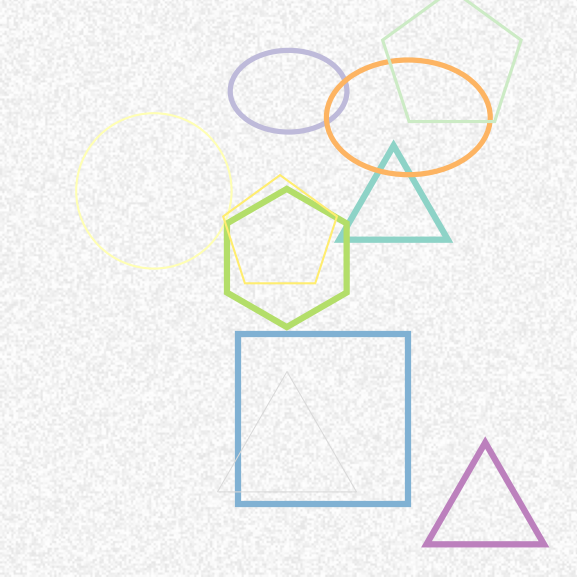[{"shape": "triangle", "thickness": 3, "radius": 0.54, "center": [0.682, 0.638]}, {"shape": "circle", "thickness": 1, "radius": 0.67, "center": [0.266, 0.669]}, {"shape": "oval", "thickness": 2.5, "radius": 0.51, "center": [0.5, 0.841]}, {"shape": "square", "thickness": 3, "radius": 0.74, "center": [0.56, 0.274]}, {"shape": "oval", "thickness": 2.5, "radius": 0.71, "center": [0.707, 0.796]}, {"shape": "hexagon", "thickness": 3, "radius": 0.6, "center": [0.497, 0.552]}, {"shape": "triangle", "thickness": 0.5, "radius": 0.69, "center": [0.497, 0.217]}, {"shape": "triangle", "thickness": 3, "radius": 0.59, "center": [0.84, 0.115]}, {"shape": "pentagon", "thickness": 1.5, "radius": 0.63, "center": [0.782, 0.891]}, {"shape": "pentagon", "thickness": 1, "radius": 0.52, "center": [0.485, 0.592]}]